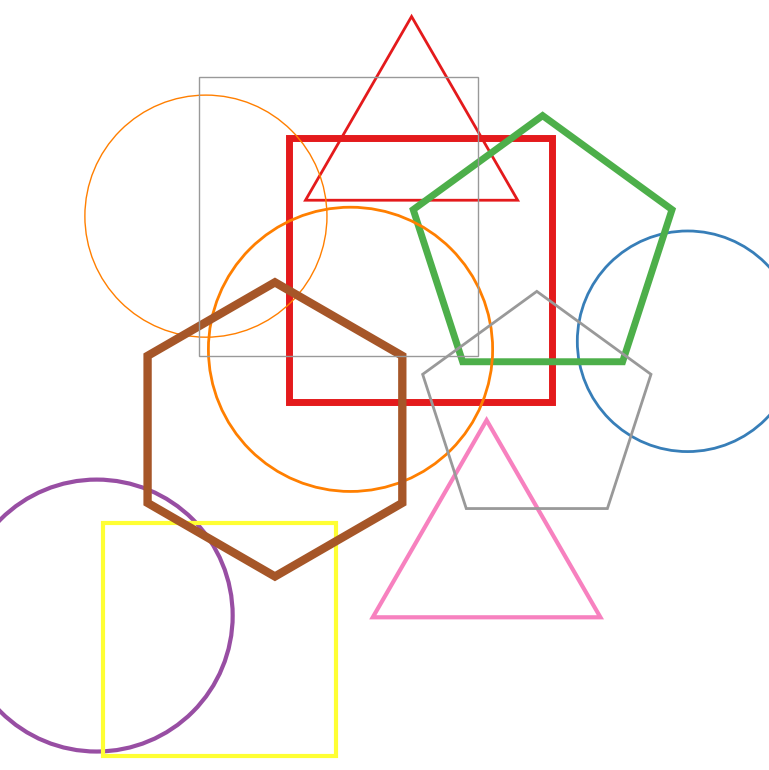[{"shape": "square", "thickness": 2.5, "radius": 0.86, "center": [0.546, 0.65]}, {"shape": "triangle", "thickness": 1, "radius": 0.8, "center": [0.535, 0.82]}, {"shape": "circle", "thickness": 1, "radius": 0.72, "center": [0.893, 0.557]}, {"shape": "pentagon", "thickness": 2.5, "radius": 0.88, "center": [0.705, 0.673]}, {"shape": "circle", "thickness": 1.5, "radius": 0.88, "center": [0.126, 0.201]}, {"shape": "circle", "thickness": 0.5, "radius": 0.79, "center": [0.267, 0.719]}, {"shape": "circle", "thickness": 1, "radius": 0.92, "center": [0.455, 0.546]}, {"shape": "square", "thickness": 1.5, "radius": 0.76, "center": [0.286, 0.169]}, {"shape": "hexagon", "thickness": 3, "radius": 0.96, "center": [0.357, 0.442]}, {"shape": "triangle", "thickness": 1.5, "radius": 0.85, "center": [0.632, 0.284]}, {"shape": "square", "thickness": 0.5, "radius": 0.91, "center": [0.44, 0.718]}, {"shape": "pentagon", "thickness": 1, "radius": 0.78, "center": [0.697, 0.466]}]